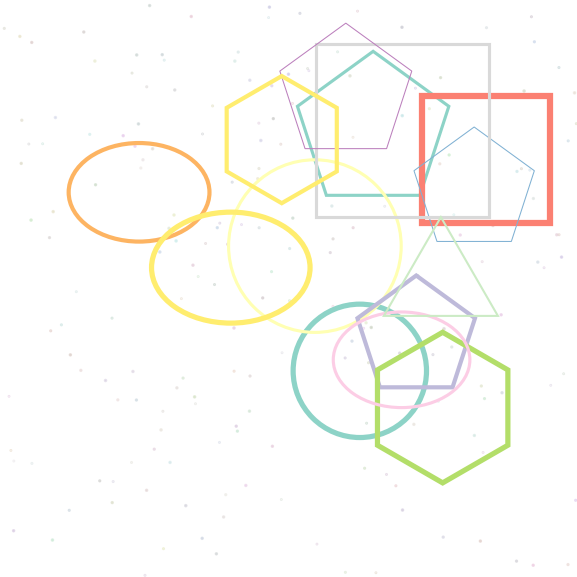[{"shape": "circle", "thickness": 2.5, "radius": 0.58, "center": [0.623, 0.357]}, {"shape": "pentagon", "thickness": 1.5, "radius": 0.69, "center": [0.646, 0.772]}, {"shape": "circle", "thickness": 1.5, "radius": 0.75, "center": [0.545, 0.573]}, {"shape": "pentagon", "thickness": 2, "radius": 0.54, "center": [0.721, 0.415]}, {"shape": "square", "thickness": 3, "radius": 0.55, "center": [0.841, 0.723]}, {"shape": "pentagon", "thickness": 0.5, "radius": 0.55, "center": [0.821, 0.67]}, {"shape": "oval", "thickness": 2, "radius": 0.61, "center": [0.241, 0.666]}, {"shape": "hexagon", "thickness": 2.5, "radius": 0.65, "center": [0.767, 0.293]}, {"shape": "oval", "thickness": 1.5, "radius": 0.59, "center": [0.695, 0.376]}, {"shape": "square", "thickness": 1.5, "radius": 0.75, "center": [0.698, 0.774]}, {"shape": "pentagon", "thickness": 0.5, "radius": 0.6, "center": [0.599, 0.839]}, {"shape": "triangle", "thickness": 1, "radius": 0.57, "center": [0.763, 0.509]}, {"shape": "hexagon", "thickness": 2, "radius": 0.55, "center": [0.488, 0.757]}, {"shape": "oval", "thickness": 2.5, "radius": 0.69, "center": [0.4, 0.536]}]